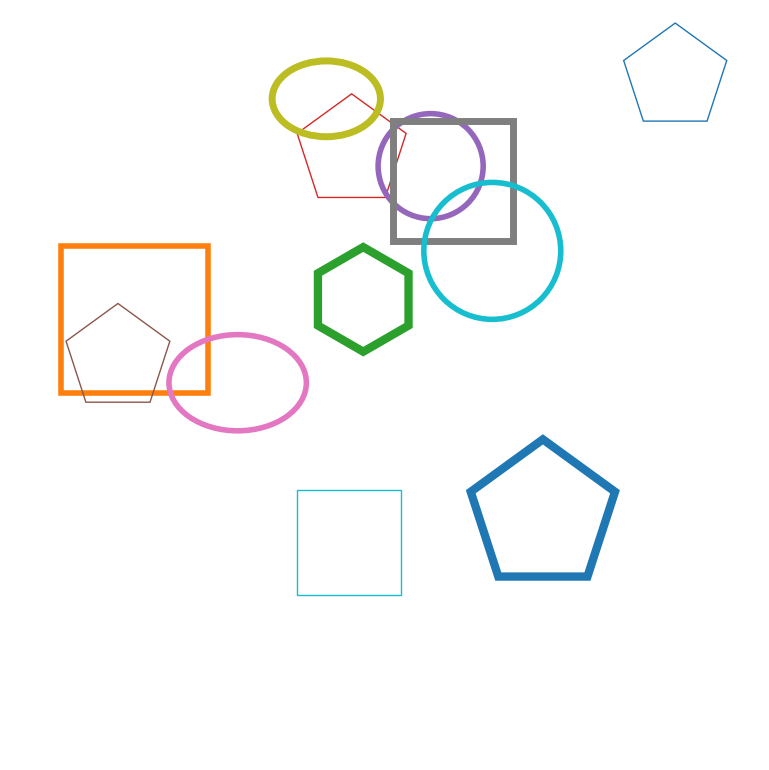[{"shape": "pentagon", "thickness": 0.5, "radius": 0.35, "center": [0.877, 0.9]}, {"shape": "pentagon", "thickness": 3, "radius": 0.49, "center": [0.705, 0.331]}, {"shape": "square", "thickness": 2, "radius": 0.48, "center": [0.174, 0.586]}, {"shape": "hexagon", "thickness": 3, "radius": 0.34, "center": [0.472, 0.611]}, {"shape": "pentagon", "thickness": 0.5, "radius": 0.37, "center": [0.457, 0.804]}, {"shape": "circle", "thickness": 2, "radius": 0.34, "center": [0.559, 0.784]}, {"shape": "pentagon", "thickness": 0.5, "radius": 0.35, "center": [0.153, 0.535]}, {"shape": "oval", "thickness": 2, "radius": 0.45, "center": [0.309, 0.503]}, {"shape": "square", "thickness": 2.5, "radius": 0.39, "center": [0.588, 0.765]}, {"shape": "oval", "thickness": 2.5, "radius": 0.35, "center": [0.424, 0.872]}, {"shape": "square", "thickness": 0.5, "radius": 0.34, "center": [0.453, 0.295]}, {"shape": "circle", "thickness": 2, "radius": 0.44, "center": [0.639, 0.674]}]